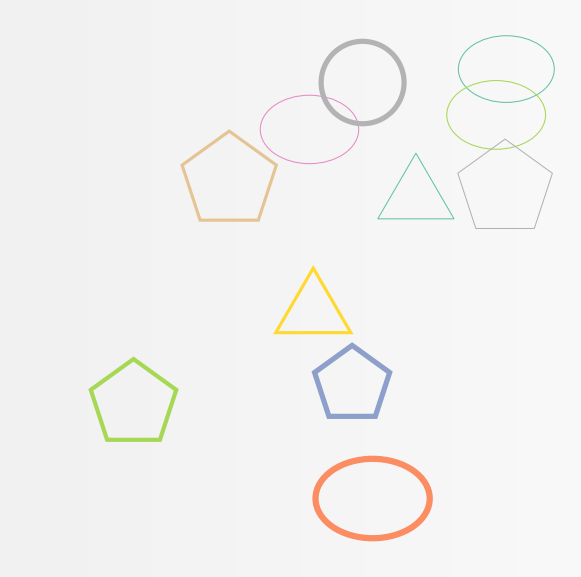[{"shape": "triangle", "thickness": 0.5, "radius": 0.38, "center": [0.716, 0.658]}, {"shape": "oval", "thickness": 0.5, "radius": 0.41, "center": [0.871, 0.88]}, {"shape": "oval", "thickness": 3, "radius": 0.49, "center": [0.641, 0.136]}, {"shape": "pentagon", "thickness": 2.5, "radius": 0.34, "center": [0.606, 0.333]}, {"shape": "oval", "thickness": 0.5, "radius": 0.42, "center": [0.532, 0.775]}, {"shape": "oval", "thickness": 0.5, "radius": 0.42, "center": [0.854, 0.8]}, {"shape": "pentagon", "thickness": 2, "radius": 0.39, "center": [0.23, 0.3]}, {"shape": "triangle", "thickness": 1.5, "radius": 0.37, "center": [0.539, 0.46]}, {"shape": "pentagon", "thickness": 1.5, "radius": 0.43, "center": [0.394, 0.687]}, {"shape": "pentagon", "thickness": 0.5, "radius": 0.43, "center": [0.869, 0.673]}, {"shape": "circle", "thickness": 2.5, "radius": 0.36, "center": [0.624, 0.856]}]